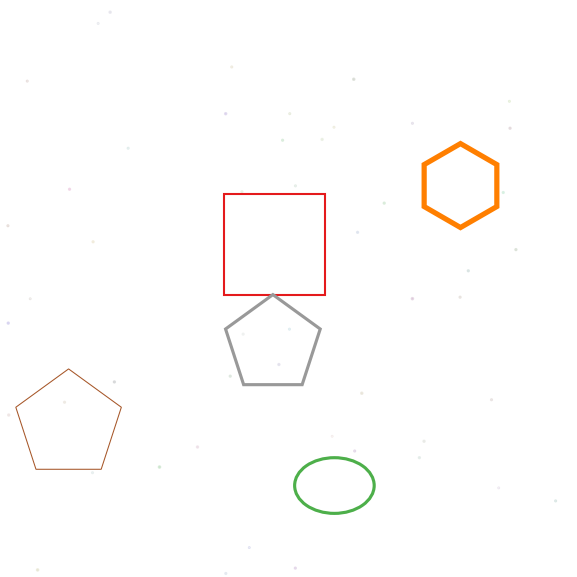[{"shape": "square", "thickness": 1, "radius": 0.44, "center": [0.475, 0.576]}, {"shape": "oval", "thickness": 1.5, "radius": 0.34, "center": [0.579, 0.158]}, {"shape": "hexagon", "thickness": 2.5, "radius": 0.36, "center": [0.797, 0.678]}, {"shape": "pentagon", "thickness": 0.5, "radius": 0.48, "center": [0.119, 0.264]}, {"shape": "pentagon", "thickness": 1.5, "radius": 0.43, "center": [0.473, 0.403]}]